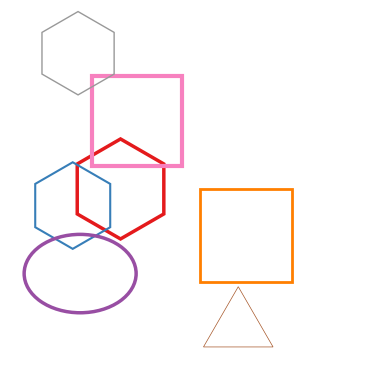[{"shape": "hexagon", "thickness": 2.5, "radius": 0.65, "center": [0.313, 0.509]}, {"shape": "hexagon", "thickness": 1.5, "radius": 0.56, "center": [0.189, 0.466]}, {"shape": "oval", "thickness": 2.5, "radius": 0.73, "center": [0.208, 0.289]}, {"shape": "square", "thickness": 2, "radius": 0.6, "center": [0.639, 0.389]}, {"shape": "triangle", "thickness": 0.5, "radius": 0.52, "center": [0.619, 0.151]}, {"shape": "square", "thickness": 3, "radius": 0.58, "center": [0.356, 0.687]}, {"shape": "hexagon", "thickness": 1, "radius": 0.54, "center": [0.203, 0.862]}]